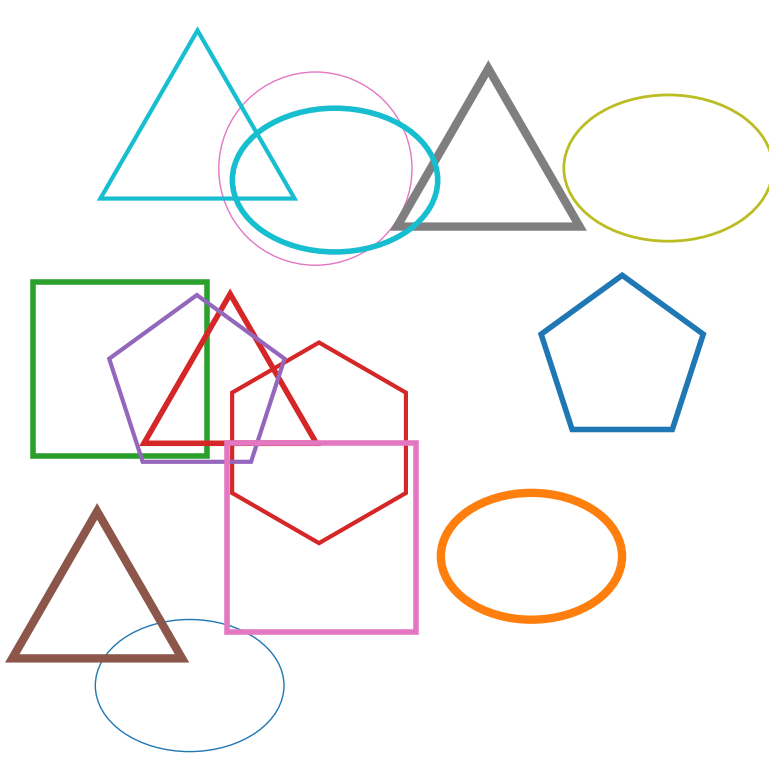[{"shape": "oval", "thickness": 0.5, "radius": 0.61, "center": [0.246, 0.11]}, {"shape": "pentagon", "thickness": 2, "radius": 0.55, "center": [0.808, 0.532]}, {"shape": "oval", "thickness": 3, "radius": 0.59, "center": [0.69, 0.278]}, {"shape": "square", "thickness": 2, "radius": 0.57, "center": [0.156, 0.521]}, {"shape": "triangle", "thickness": 2, "radius": 0.65, "center": [0.299, 0.489]}, {"shape": "hexagon", "thickness": 1.5, "radius": 0.65, "center": [0.414, 0.425]}, {"shape": "pentagon", "thickness": 1.5, "radius": 0.6, "center": [0.256, 0.497]}, {"shape": "triangle", "thickness": 3, "radius": 0.64, "center": [0.126, 0.209]}, {"shape": "circle", "thickness": 0.5, "radius": 0.63, "center": [0.41, 0.781]}, {"shape": "square", "thickness": 2, "radius": 0.61, "center": [0.417, 0.301]}, {"shape": "triangle", "thickness": 3, "radius": 0.68, "center": [0.634, 0.774]}, {"shape": "oval", "thickness": 1, "radius": 0.68, "center": [0.868, 0.782]}, {"shape": "triangle", "thickness": 1.5, "radius": 0.73, "center": [0.256, 0.815]}, {"shape": "oval", "thickness": 2, "radius": 0.67, "center": [0.435, 0.766]}]